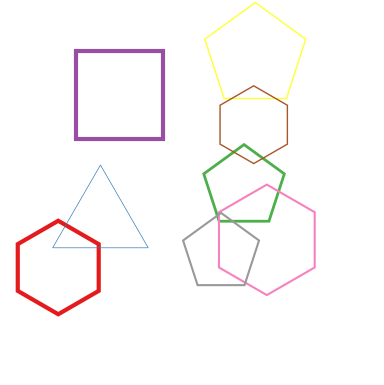[{"shape": "hexagon", "thickness": 3, "radius": 0.61, "center": [0.151, 0.305]}, {"shape": "triangle", "thickness": 0.5, "radius": 0.72, "center": [0.261, 0.428]}, {"shape": "pentagon", "thickness": 2, "radius": 0.55, "center": [0.634, 0.514]}, {"shape": "square", "thickness": 3, "radius": 0.57, "center": [0.31, 0.753]}, {"shape": "pentagon", "thickness": 1, "radius": 0.69, "center": [0.663, 0.856]}, {"shape": "hexagon", "thickness": 1, "radius": 0.5, "center": [0.659, 0.676]}, {"shape": "hexagon", "thickness": 1.5, "radius": 0.72, "center": [0.693, 0.377]}, {"shape": "pentagon", "thickness": 1.5, "radius": 0.52, "center": [0.574, 0.343]}]